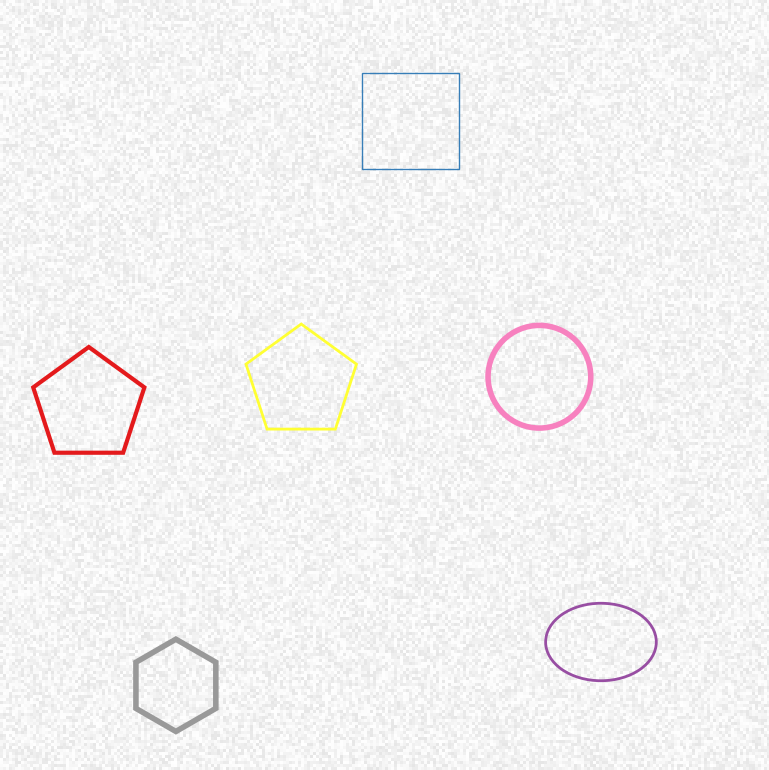[{"shape": "pentagon", "thickness": 1.5, "radius": 0.38, "center": [0.115, 0.473]}, {"shape": "square", "thickness": 0.5, "radius": 0.31, "center": [0.533, 0.843]}, {"shape": "oval", "thickness": 1, "radius": 0.36, "center": [0.78, 0.166]}, {"shape": "pentagon", "thickness": 1, "radius": 0.38, "center": [0.391, 0.504]}, {"shape": "circle", "thickness": 2, "radius": 0.33, "center": [0.701, 0.511]}, {"shape": "hexagon", "thickness": 2, "radius": 0.3, "center": [0.228, 0.11]}]